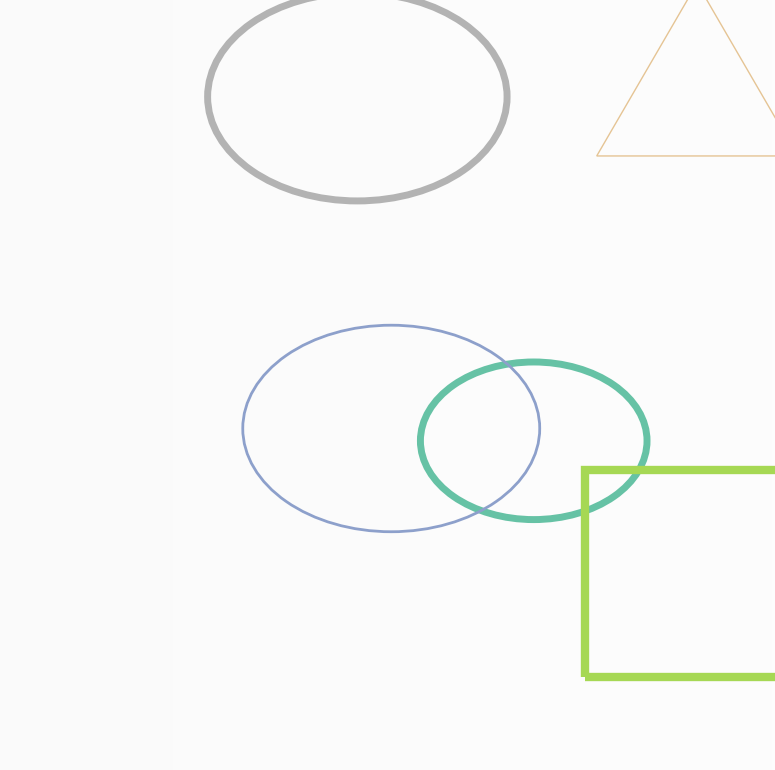[{"shape": "oval", "thickness": 2.5, "radius": 0.73, "center": [0.689, 0.428]}, {"shape": "oval", "thickness": 1, "radius": 0.96, "center": [0.505, 0.444]}, {"shape": "square", "thickness": 3, "radius": 0.67, "center": [0.889, 0.255]}, {"shape": "triangle", "thickness": 0.5, "radius": 0.75, "center": [0.899, 0.872]}, {"shape": "oval", "thickness": 2.5, "radius": 0.97, "center": [0.461, 0.874]}]